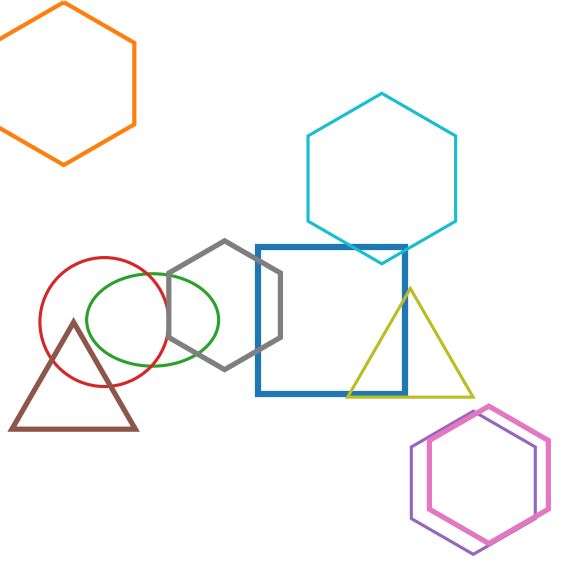[{"shape": "square", "thickness": 3, "radius": 0.63, "center": [0.575, 0.444]}, {"shape": "hexagon", "thickness": 2, "radius": 0.71, "center": [0.11, 0.854]}, {"shape": "oval", "thickness": 1.5, "radius": 0.57, "center": [0.264, 0.445]}, {"shape": "circle", "thickness": 1.5, "radius": 0.56, "center": [0.181, 0.441]}, {"shape": "hexagon", "thickness": 1.5, "radius": 0.62, "center": [0.82, 0.163]}, {"shape": "triangle", "thickness": 2.5, "radius": 0.62, "center": [0.127, 0.318]}, {"shape": "hexagon", "thickness": 2.5, "radius": 0.59, "center": [0.847, 0.177]}, {"shape": "hexagon", "thickness": 2.5, "radius": 0.56, "center": [0.389, 0.471]}, {"shape": "triangle", "thickness": 1.5, "radius": 0.63, "center": [0.711, 0.374]}, {"shape": "hexagon", "thickness": 1.5, "radius": 0.74, "center": [0.661, 0.69]}]